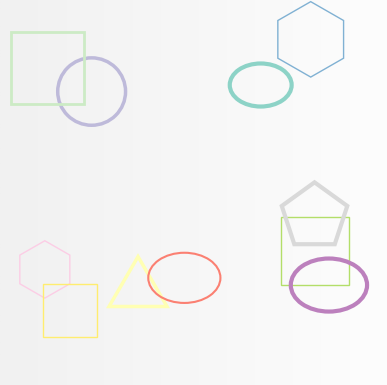[{"shape": "oval", "thickness": 3, "radius": 0.4, "center": [0.673, 0.779]}, {"shape": "triangle", "thickness": 2.5, "radius": 0.43, "center": [0.356, 0.247]}, {"shape": "circle", "thickness": 2.5, "radius": 0.44, "center": [0.236, 0.762]}, {"shape": "oval", "thickness": 1.5, "radius": 0.47, "center": [0.476, 0.278]}, {"shape": "hexagon", "thickness": 1, "radius": 0.49, "center": [0.802, 0.898]}, {"shape": "square", "thickness": 1, "radius": 0.44, "center": [0.813, 0.348]}, {"shape": "hexagon", "thickness": 1, "radius": 0.37, "center": [0.116, 0.3]}, {"shape": "pentagon", "thickness": 3, "radius": 0.44, "center": [0.812, 0.438]}, {"shape": "oval", "thickness": 3, "radius": 0.49, "center": [0.849, 0.26]}, {"shape": "square", "thickness": 2, "radius": 0.47, "center": [0.123, 0.823]}, {"shape": "square", "thickness": 1, "radius": 0.35, "center": [0.18, 0.193]}]